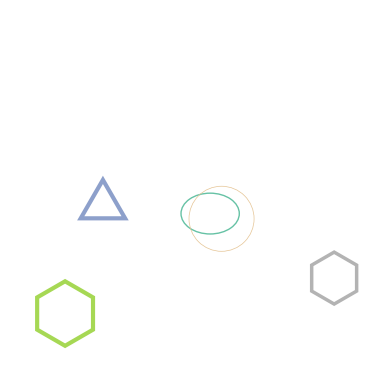[{"shape": "oval", "thickness": 1, "radius": 0.38, "center": [0.546, 0.445]}, {"shape": "triangle", "thickness": 3, "radius": 0.33, "center": [0.267, 0.466]}, {"shape": "hexagon", "thickness": 3, "radius": 0.42, "center": [0.169, 0.186]}, {"shape": "circle", "thickness": 0.5, "radius": 0.42, "center": [0.575, 0.432]}, {"shape": "hexagon", "thickness": 2.5, "radius": 0.34, "center": [0.868, 0.278]}]